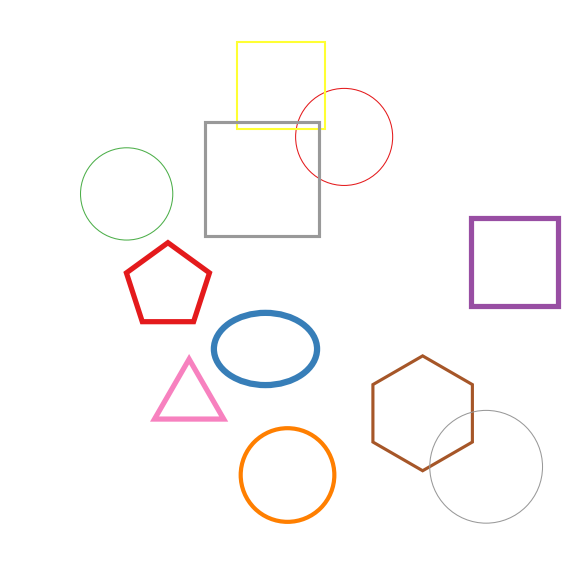[{"shape": "circle", "thickness": 0.5, "radius": 0.42, "center": [0.596, 0.762]}, {"shape": "pentagon", "thickness": 2.5, "radius": 0.38, "center": [0.291, 0.503]}, {"shape": "oval", "thickness": 3, "radius": 0.45, "center": [0.46, 0.395]}, {"shape": "circle", "thickness": 0.5, "radius": 0.4, "center": [0.219, 0.663]}, {"shape": "square", "thickness": 2.5, "radius": 0.38, "center": [0.891, 0.545]}, {"shape": "circle", "thickness": 2, "radius": 0.41, "center": [0.498, 0.177]}, {"shape": "square", "thickness": 1, "radius": 0.38, "center": [0.487, 0.851]}, {"shape": "hexagon", "thickness": 1.5, "radius": 0.5, "center": [0.732, 0.283]}, {"shape": "triangle", "thickness": 2.5, "radius": 0.35, "center": [0.327, 0.308]}, {"shape": "square", "thickness": 1.5, "radius": 0.49, "center": [0.454, 0.689]}, {"shape": "circle", "thickness": 0.5, "radius": 0.49, "center": [0.842, 0.191]}]